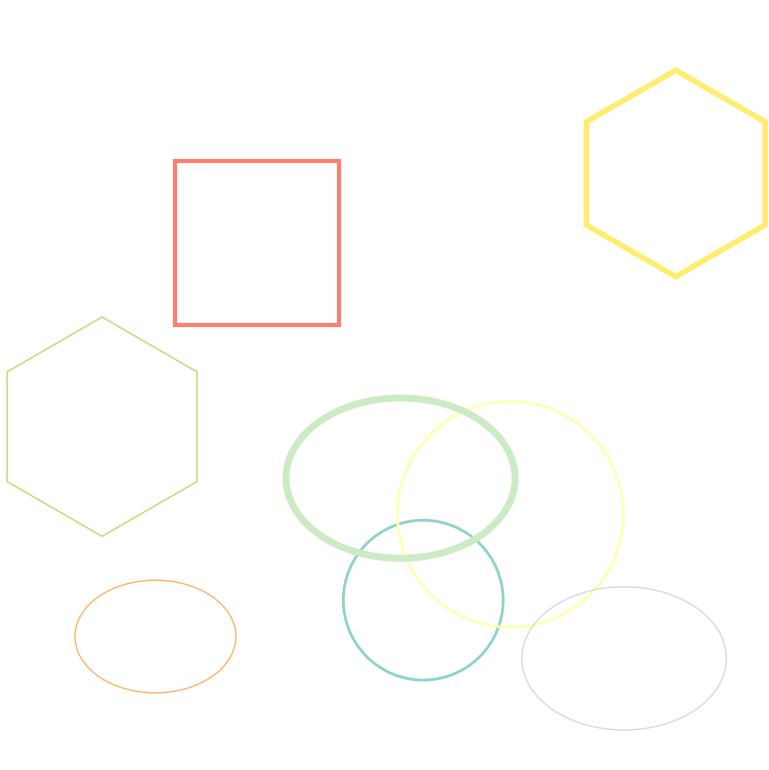[{"shape": "circle", "thickness": 1, "radius": 0.52, "center": [0.55, 0.221]}, {"shape": "circle", "thickness": 1, "radius": 0.73, "center": [0.663, 0.332]}, {"shape": "square", "thickness": 1.5, "radius": 0.53, "center": [0.334, 0.684]}, {"shape": "oval", "thickness": 0.5, "radius": 0.52, "center": [0.202, 0.173]}, {"shape": "hexagon", "thickness": 0.5, "radius": 0.71, "center": [0.133, 0.446]}, {"shape": "oval", "thickness": 0.5, "radius": 0.66, "center": [0.811, 0.145]}, {"shape": "oval", "thickness": 2.5, "radius": 0.74, "center": [0.52, 0.379]}, {"shape": "hexagon", "thickness": 2, "radius": 0.67, "center": [0.878, 0.775]}]